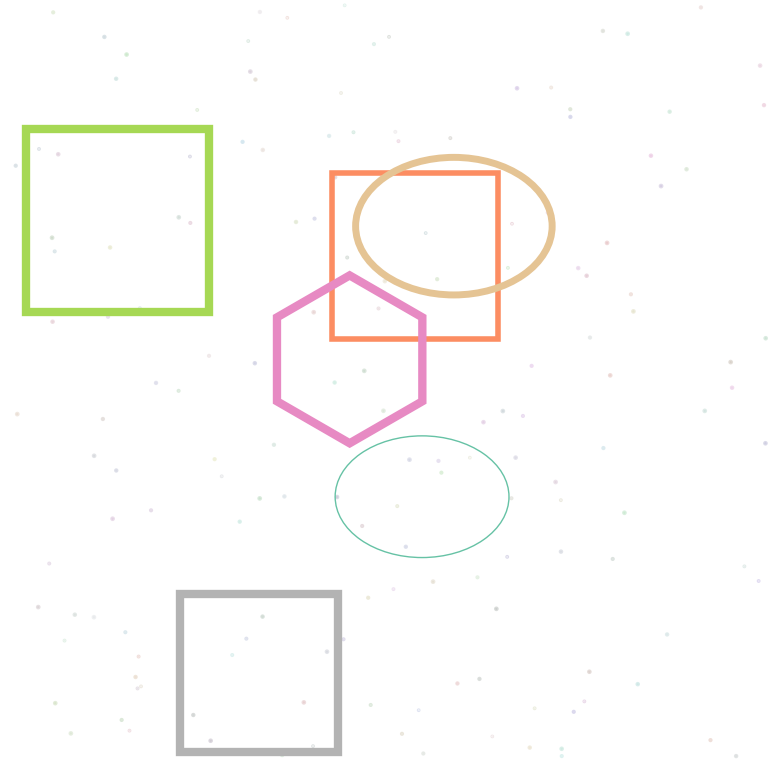[{"shape": "oval", "thickness": 0.5, "radius": 0.56, "center": [0.548, 0.355]}, {"shape": "square", "thickness": 2, "radius": 0.54, "center": [0.538, 0.667]}, {"shape": "hexagon", "thickness": 3, "radius": 0.55, "center": [0.454, 0.533]}, {"shape": "square", "thickness": 3, "radius": 0.59, "center": [0.153, 0.714]}, {"shape": "oval", "thickness": 2.5, "radius": 0.64, "center": [0.589, 0.706]}, {"shape": "square", "thickness": 3, "radius": 0.51, "center": [0.336, 0.126]}]